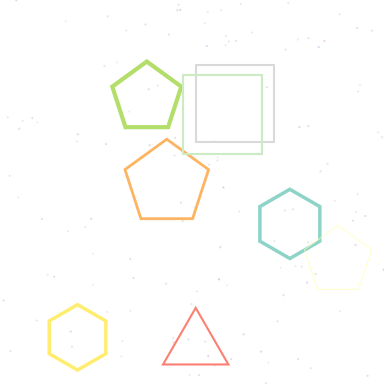[{"shape": "hexagon", "thickness": 2.5, "radius": 0.45, "center": [0.753, 0.418]}, {"shape": "pentagon", "thickness": 0.5, "radius": 0.46, "center": [0.878, 0.323]}, {"shape": "triangle", "thickness": 1.5, "radius": 0.49, "center": [0.508, 0.102]}, {"shape": "pentagon", "thickness": 2, "radius": 0.57, "center": [0.433, 0.524]}, {"shape": "pentagon", "thickness": 3, "radius": 0.47, "center": [0.381, 0.746]}, {"shape": "square", "thickness": 1.5, "radius": 0.5, "center": [0.61, 0.731]}, {"shape": "square", "thickness": 1.5, "radius": 0.51, "center": [0.578, 0.703]}, {"shape": "hexagon", "thickness": 2.5, "radius": 0.42, "center": [0.201, 0.124]}]